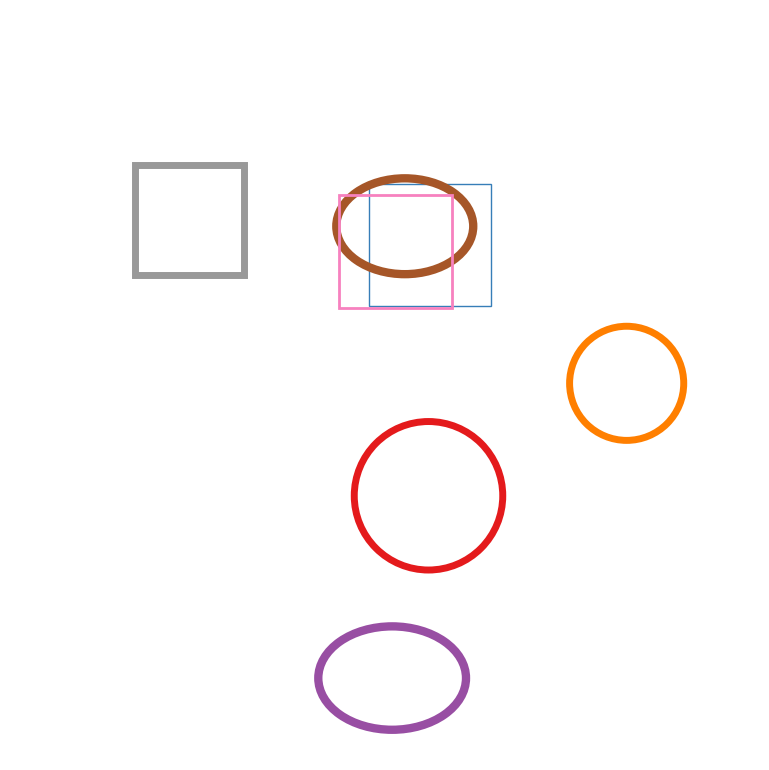[{"shape": "circle", "thickness": 2.5, "radius": 0.48, "center": [0.556, 0.356]}, {"shape": "square", "thickness": 0.5, "radius": 0.4, "center": [0.558, 0.682]}, {"shape": "oval", "thickness": 3, "radius": 0.48, "center": [0.509, 0.119]}, {"shape": "circle", "thickness": 2.5, "radius": 0.37, "center": [0.814, 0.502]}, {"shape": "oval", "thickness": 3, "radius": 0.44, "center": [0.526, 0.706]}, {"shape": "square", "thickness": 1, "radius": 0.37, "center": [0.513, 0.674]}, {"shape": "square", "thickness": 2.5, "radius": 0.36, "center": [0.246, 0.714]}]